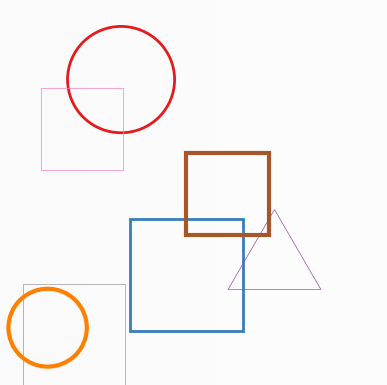[{"shape": "circle", "thickness": 2, "radius": 0.69, "center": [0.312, 0.793]}, {"shape": "square", "thickness": 2, "radius": 0.73, "center": [0.481, 0.285]}, {"shape": "triangle", "thickness": 0.5, "radius": 0.69, "center": [0.708, 0.317]}, {"shape": "circle", "thickness": 3, "radius": 0.51, "center": [0.123, 0.149]}, {"shape": "square", "thickness": 3, "radius": 0.53, "center": [0.587, 0.496]}, {"shape": "square", "thickness": 0.5, "radius": 0.53, "center": [0.211, 0.665]}, {"shape": "square", "thickness": 0.5, "radius": 0.66, "center": [0.191, 0.132]}]